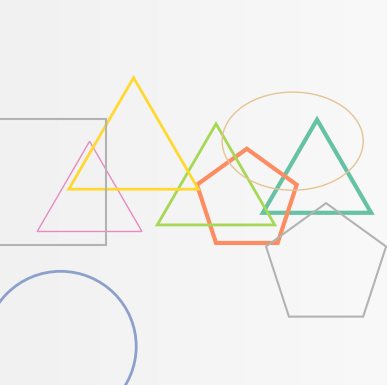[{"shape": "triangle", "thickness": 3, "radius": 0.81, "center": [0.818, 0.528]}, {"shape": "pentagon", "thickness": 3, "radius": 0.68, "center": [0.637, 0.478]}, {"shape": "circle", "thickness": 2, "radius": 0.98, "center": [0.156, 0.1]}, {"shape": "triangle", "thickness": 1, "radius": 0.78, "center": [0.231, 0.477]}, {"shape": "triangle", "thickness": 2, "radius": 0.88, "center": [0.557, 0.503]}, {"shape": "triangle", "thickness": 2, "radius": 0.97, "center": [0.345, 0.605]}, {"shape": "oval", "thickness": 1, "radius": 0.91, "center": [0.755, 0.633]}, {"shape": "pentagon", "thickness": 1.5, "radius": 0.81, "center": [0.841, 0.309]}, {"shape": "square", "thickness": 1.5, "radius": 0.82, "center": [0.109, 0.527]}]